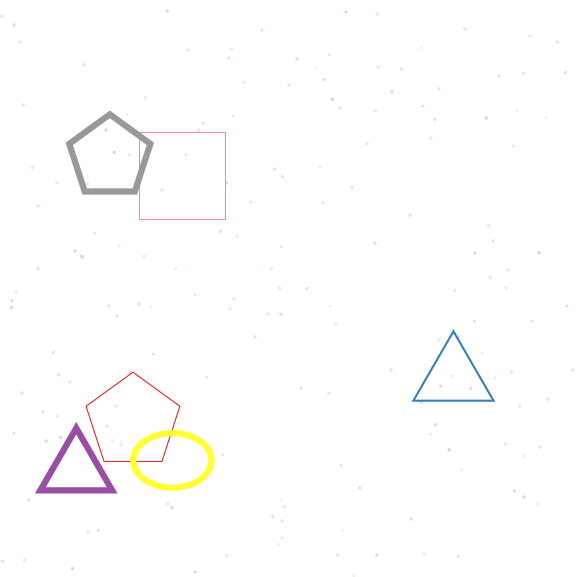[{"shape": "pentagon", "thickness": 0.5, "radius": 0.43, "center": [0.23, 0.269]}, {"shape": "triangle", "thickness": 1, "radius": 0.4, "center": [0.785, 0.345]}, {"shape": "triangle", "thickness": 3, "radius": 0.36, "center": [0.132, 0.186]}, {"shape": "oval", "thickness": 3, "radius": 0.34, "center": [0.298, 0.202]}, {"shape": "square", "thickness": 0.5, "radius": 0.37, "center": [0.315, 0.696]}, {"shape": "pentagon", "thickness": 3, "radius": 0.37, "center": [0.19, 0.727]}]